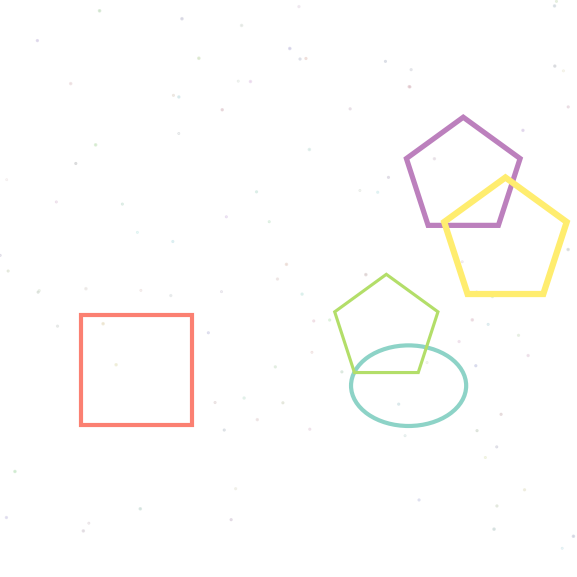[{"shape": "oval", "thickness": 2, "radius": 0.5, "center": [0.708, 0.331]}, {"shape": "square", "thickness": 2, "radius": 0.48, "center": [0.236, 0.359]}, {"shape": "pentagon", "thickness": 1.5, "radius": 0.47, "center": [0.669, 0.43]}, {"shape": "pentagon", "thickness": 2.5, "radius": 0.52, "center": [0.802, 0.693]}, {"shape": "pentagon", "thickness": 3, "radius": 0.56, "center": [0.875, 0.58]}]